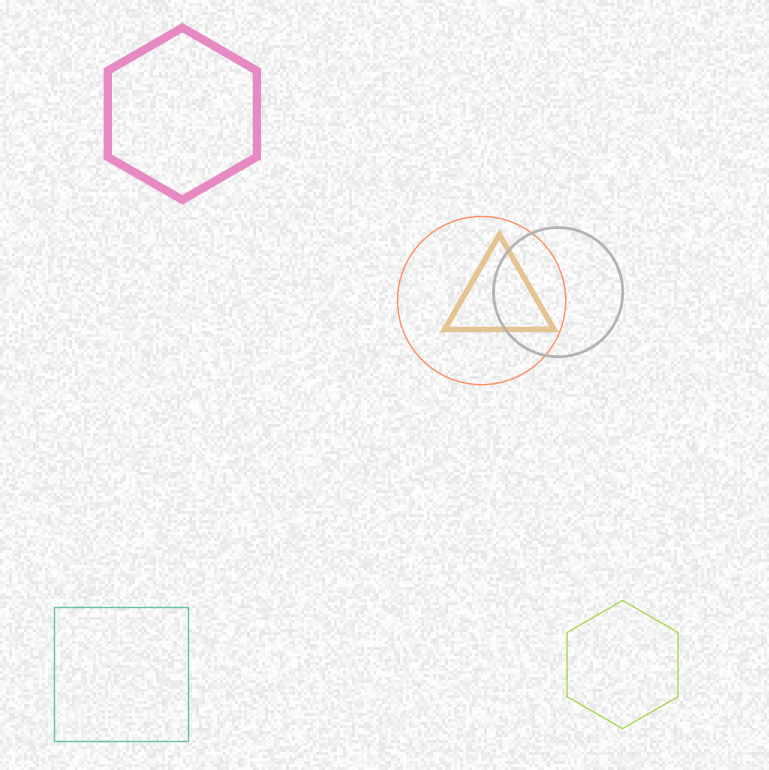[{"shape": "square", "thickness": 0.5, "radius": 0.43, "center": [0.158, 0.125]}, {"shape": "circle", "thickness": 0.5, "radius": 0.55, "center": [0.626, 0.61]}, {"shape": "hexagon", "thickness": 3, "radius": 0.56, "center": [0.237, 0.852]}, {"shape": "hexagon", "thickness": 0.5, "radius": 0.42, "center": [0.809, 0.137]}, {"shape": "triangle", "thickness": 2, "radius": 0.41, "center": [0.649, 0.613]}, {"shape": "circle", "thickness": 1, "radius": 0.42, "center": [0.725, 0.621]}]